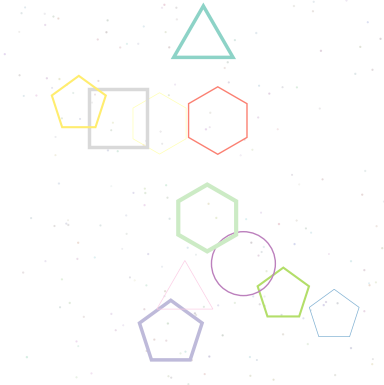[{"shape": "triangle", "thickness": 2.5, "radius": 0.44, "center": [0.528, 0.895]}, {"shape": "hexagon", "thickness": 0.5, "radius": 0.4, "center": [0.414, 0.679]}, {"shape": "pentagon", "thickness": 2.5, "radius": 0.43, "center": [0.444, 0.134]}, {"shape": "hexagon", "thickness": 1, "radius": 0.44, "center": [0.566, 0.687]}, {"shape": "pentagon", "thickness": 0.5, "radius": 0.34, "center": [0.868, 0.181]}, {"shape": "pentagon", "thickness": 1.5, "radius": 0.35, "center": [0.736, 0.235]}, {"shape": "triangle", "thickness": 0.5, "radius": 0.42, "center": [0.48, 0.239]}, {"shape": "square", "thickness": 2.5, "radius": 0.38, "center": [0.306, 0.694]}, {"shape": "circle", "thickness": 1, "radius": 0.41, "center": [0.632, 0.315]}, {"shape": "hexagon", "thickness": 3, "radius": 0.43, "center": [0.538, 0.434]}, {"shape": "pentagon", "thickness": 1.5, "radius": 0.37, "center": [0.205, 0.729]}]